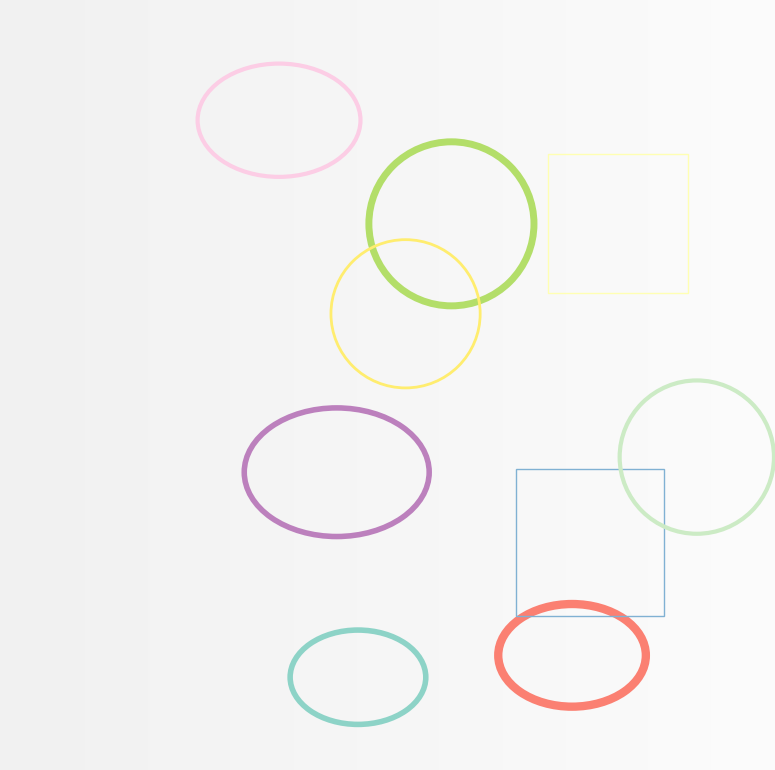[{"shape": "oval", "thickness": 2, "radius": 0.44, "center": [0.462, 0.12]}, {"shape": "square", "thickness": 0.5, "radius": 0.45, "center": [0.797, 0.71]}, {"shape": "oval", "thickness": 3, "radius": 0.48, "center": [0.738, 0.149]}, {"shape": "square", "thickness": 0.5, "radius": 0.48, "center": [0.761, 0.295]}, {"shape": "circle", "thickness": 2.5, "radius": 0.53, "center": [0.582, 0.709]}, {"shape": "oval", "thickness": 1.5, "radius": 0.53, "center": [0.36, 0.844]}, {"shape": "oval", "thickness": 2, "radius": 0.6, "center": [0.434, 0.387]}, {"shape": "circle", "thickness": 1.5, "radius": 0.5, "center": [0.899, 0.406]}, {"shape": "circle", "thickness": 1, "radius": 0.48, "center": [0.523, 0.592]}]